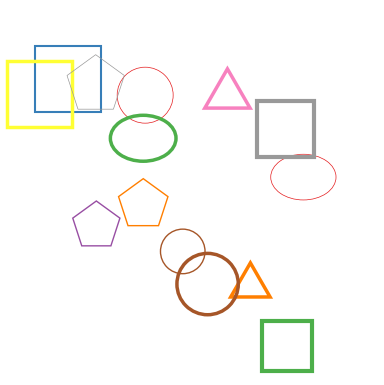[{"shape": "circle", "thickness": 0.5, "radius": 0.36, "center": [0.377, 0.753]}, {"shape": "oval", "thickness": 0.5, "radius": 0.42, "center": [0.788, 0.54]}, {"shape": "square", "thickness": 1.5, "radius": 0.43, "center": [0.177, 0.795]}, {"shape": "oval", "thickness": 2.5, "radius": 0.43, "center": [0.372, 0.641]}, {"shape": "square", "thickness": 3, "radius": 0.32, "center": [0.745, 0.102]}, {"shape": "pentagon", "thickness": 1, "radius": 0.32, "center": [0.25, 0.414]}, {"shape": "triangle", "thickness": 2.5, "radius": 0.3, "center": [0.65, 0.258]}, {"shape": "pentagon", "thickness": 1, "radius": 0.34, "center": [0.372, 0.468]}, {"shape": "square", "thickness": 2.5, "radius": 0.43, "center": [0.103, 0.755]}, {"shape": "circle", "thickness": 2.5, "radius": 0.4, "center": [0.539, 0.262]}, {"shape": "circle", "thickness": 1, "radius": 0.29, "center": [0.475, 0.347]}, {"shape": "triangle", "thickness": 2.5, "radius": 0.34, "center": [0.591, 0.753]}, {"shape": "square", "thickness": 3, "radius": 0.37, "center": [0.742, 0.665]}, {"shape": "pentagon", "thickness": 0.5, "radius": 0.39, "center": [0.249, 0.78]}]